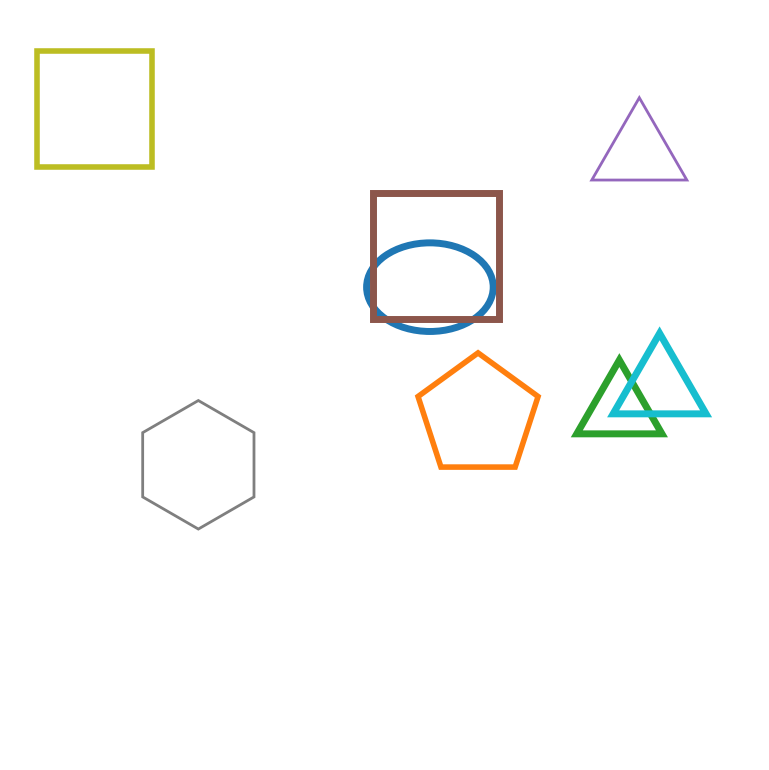[{"shape": "oval", "thickness": 2.5, "radius": 0.41, "center": [0.558, 0.627]}, {"shape": "pentagon", "thickness": 2, "radius": 0.41, "center": [0.621, 0.46]}, {"shape": "triangle", "thickness": 2.5, "radius": 0.32, "center": [0.804, 0.468]}, {"shape": "triangle", "thickness": 1, "radius": 0.36, "center": [0.83, 0.802]}, {"shape": "square", "thickness": 2.5, "radius": 0.41, "center": [0.566, 0.668]}, {"shape": "hexagon", "thickness": 1, "radius": 0.42, "center": [0.258, 0.396]}, {"shape": "square", "thickness": 2, "radius": 0.37, "center": [0.123, 0.858]}, {"shape": "triangle", "thickness": 2.5, "radius": 0.35, "center": [0.857, 0.497]}]